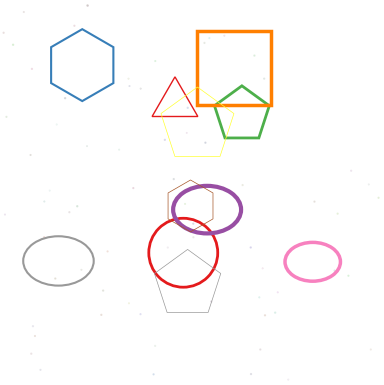[{"shape": "triangle", "thickness": 1, "radius": 0.34, "center": [0.454, 0.732]}, {"shape": "circle", "thickness": 2, "radius": 0.45, "center": [0.476, 0.344]}, {"shape": "hexagon", "thickness": 1.5, "radius": 0.47, "center": [0.214, 0.831]}, {"shape": "pentagon", "thickness": 2, "radius": 0.37, "center": [0.628, 0.702]}, {"shape": "oval", "thickness": 3, "radius": 0.44, "center": [0.538, 0.455]}, {"shape": "square", "thickness": 2.5, "radius": 0.48, "center": [0.607, 0.822]}, {"shape": "pentagon", "thickness": 0.5, "radius": 0.5, "center": [0.513, 0.674]}, {"shape": "hexagon", "thickness": 0.5, "radius": 0.34, "center": [0.495, 0.465]}, {"shape": "oval", "thickness": 2.5, "radius": 0.36, "center": [0.812, 0.32]}, {"shape": "pentagon", "thickness": 0.5, "radius": 0.45, "center": [0.487, 0.262]}, {"shape": "oval", "thickness": 1.5, "radius": 0.46, "center": [0.152, 0.322]}]